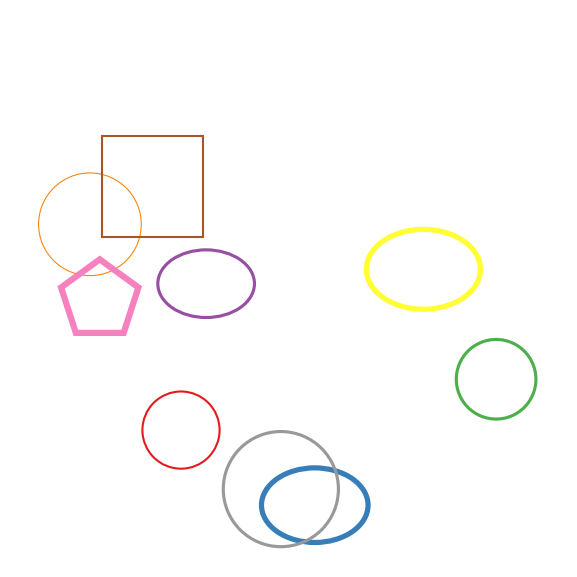[{"shape": "circle", "thickness": 1, "radius": 0.33, "center": [0.313, 0.254]}, {"shape": "oval", "thickness": 2.5, "radius": 0.46, "center": [0.545, 0.124]}, {"shape": "circle", "thickness": 1.5, "radius": 0.34, "center": [0.859, 0.342]}, {"shape": "oval", "thickness": 1.5, "radius": 0.42, "center": [0.357, 0.508]}, {"shape": "circle", "thickness": 0.5, "radius": 0.44, "center": [0.156, 0.611]}, {"shape": "oval", "thickness": 2.5, "radius": 0.49, "center": [0.733, 0.533]}, {"shape": "square", "thickness": 1, "radius": 0.44, "center": [0.264, 0.676]}, {"shape": "pentagon", "thickness": 3, "radius": 0.35, "center": [0.173, 0.48]}, {"shape": "circle", "thickness": 1.5, "radius": 0.5, "center": [0.486, 0.152]}]